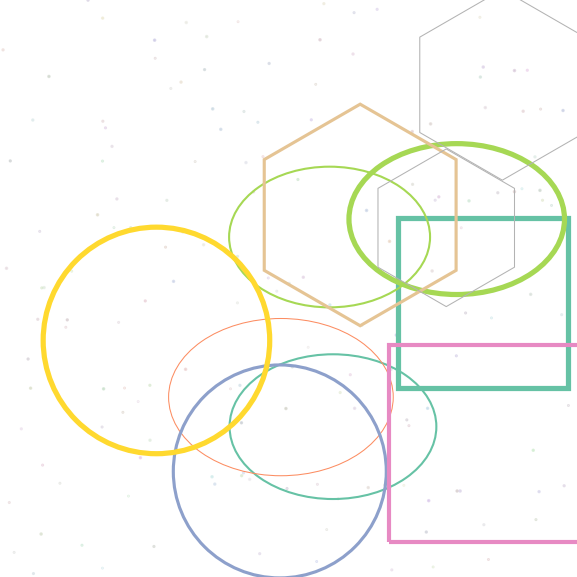[{"shape": "oval", "thickness": 1, "radius": 0.9, "center": [0.577, 0.26]}, {"shape": "square", "thickness": 2.5, "radius": 0.74, "center": [0.836, 0.474]}, {"shape": "oval", "thickness": 0.5, "radius": 0.97, "center": [0.486, 0.311]}, {"shape": "circle", "thickness": 1.5, "radius": 0.92, "center": [0.485, 0.183]}, {"shape": "square", "thickness": 2, "radius": 0.85, "center": [0.844, 0.231]}, {"shape": "oval", "thickness": 2.5, "radius": 0.93, "center": [0.791, 0.62]}, {"shape": "oval", "thickness": 1, "radius": 0.87, "center": [0.571, 0.589]}, {"shape": "circle", "thickness": 2.5, "radius": 0.98, "center": [0.271, 0.41]}, {"shape": "hexagon", "thickness": 1.5, "radius": 0.96, "center": [0.624, 0.627]}, {"shape": "hexagon", "thickness": 0.5, "radius": 0.68, "center": [0.773, 0.605]}, {"shape": "hexagon", "thickness": 0.5, "radius": 0.83, "center": [0.87, 0.852]}]